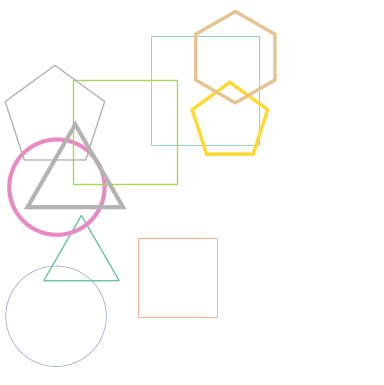[{"shape": "triangle", "thickness": 1, "radius": 0.57, "center": [0.212, 0.327]}, {"shape": "square", "thickness": 0.5, "radius": 0.7, "center": [0.533, 0.765]}, {"shape": "square", "thickness": 0.5, "radius": 0.51, "center": [0.461, 0.28]}, {"shape": "circle", "thickness": 0.5, "radius": 0.65, "center": [0.146, 0.179]}, {"shape": "circle", "thickness": 3, "radius": 0.62, "center": [0.148, 0.514]}, {"shape": "square", "thickness": 1, "radius": 0.67, "center": [0.324, 0.658]}, {"shape": "pentagon", "thickness": 2.5, "radius": 0.52, "center": [0.597, 0.683]}, {"shape": "hexagon", "thickness": 2.5, "radius": 0.59, "center": [0.611, 0.852]}, {"shape": "pentagon", "thickness": 1, "radius": 0.68, "center": [0.143, 0.694]}, {"shape": "triangle", "thickness": 3, "radius": 0.72, "center": [0.195, 0.534]}]